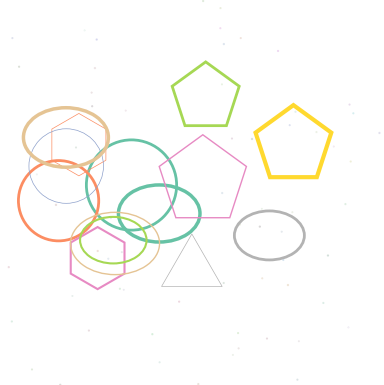[{"shape": "oval", "thickness": 2.5, "radius": 0.53, "center": [0.414, 0.445]}, {"shape": "circle", "thickness": 2, "radius": 0.59, "center": [0.342, 0.519]}, {"shape": "hexagon", "thickness": 0.5, "radius": 0.41, "center": [0.205, 0.624]}, {"shape": "circle", "thickness": 2, "radius": 0.52, "center": [0.152, 0.479]}, {"shape": "circle", "thickness": 0.5, "radius": 0.48, "center": [0.172, 0.569]}, {"shape": "pentagon", "thickness": 1, "radius": 0.6, "center": [0.527, 0.531]}, {"shape": "hexagon", "thickness": 1.5, "radius": 0.4, "center": [0.254, 0.33]}, {"shape": "oval", "thickness": 1.5, "radius": 0.43, "center": [0.294, 0.376]}, {"shape": "pentagon", "thickness": 2, "radius": 0.46, "center": [0.534, 0.748]}, {"shape": "pentagon", "thickness": 3, "radius": 0.52, "center": [0.762, 0.624]}, {"shape": "oval", "thickness": 1, "radius": 0.58, "center": [0.299, 0.368]}, {"shape": "oval", "thickness": 2.5, "radius": 0.55, "center": [0.171, 0.643]}, {"shape": "oval", "thickness": 2, "radius": 0.45, "center": [0.7, 0.389]}, {"shape": "triangle", "thickness": 0.5, "radius": 0.45, "center": [0.498, 0.301]}]